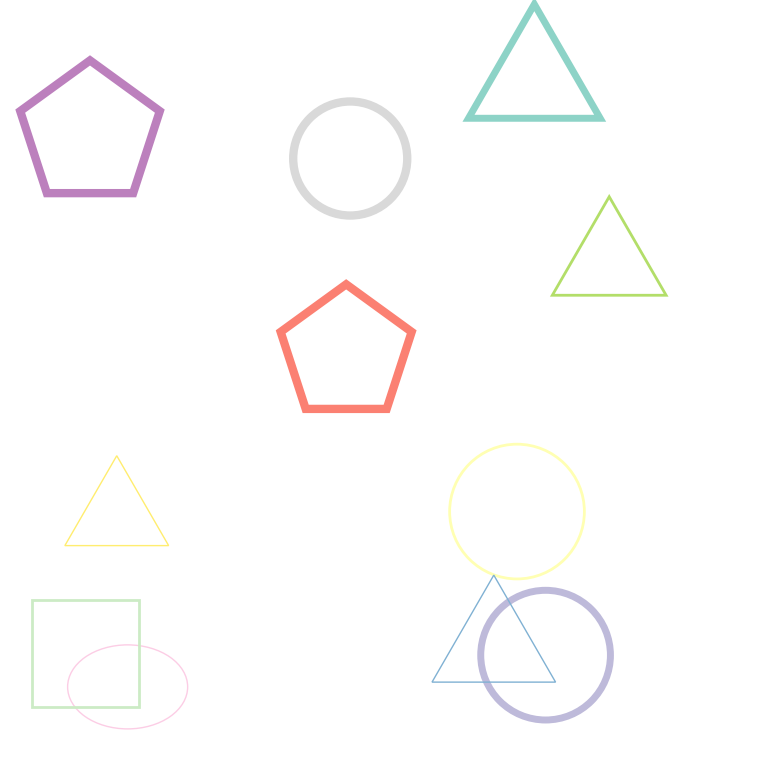[{"shape": "triangle", "thickness": 2.5, "radius": 0.49, "center": [0.694, 0.896]}, {"shape": "circle", "thickness": 1, "radius": 0.44, "center": [0.671, 0.336]}, {"shape": "circle", "thickness": 2.5, "radius": 0.42, "center": [0.709, 0.149]}, {"shape": "pentagon", "thickness": 3, "radius": 0.45, "center": [0.45, 0.541]}, {"shape": "triangle", "thickness": 0.5, "radius": 0.46, "center": [0.641, 0.16]}, {"shape": "triangle", "thickness": 1, "radius": 0.43, "center": [0.791, 0.659]}, {"shape": "oval", "thickness": 0.5, "radius": 0.39, "center": [0.166, 0.108]}, {"shape": "circle", "thickness": 3, "radius": 0.37, "center": [0.455, 0.794]}, {"shape": "pentagon", "thickness": 3, "radius": 0.48, "center": [0.117, 0.826]}, {"shape": "square", "thickness": 1, "radius": 0.35, "center": [0.111, 0.151]}, {"shape": "triangle", "thickness": 0.5, "radius": 0.39, "center": [0.152, 0.33]}]